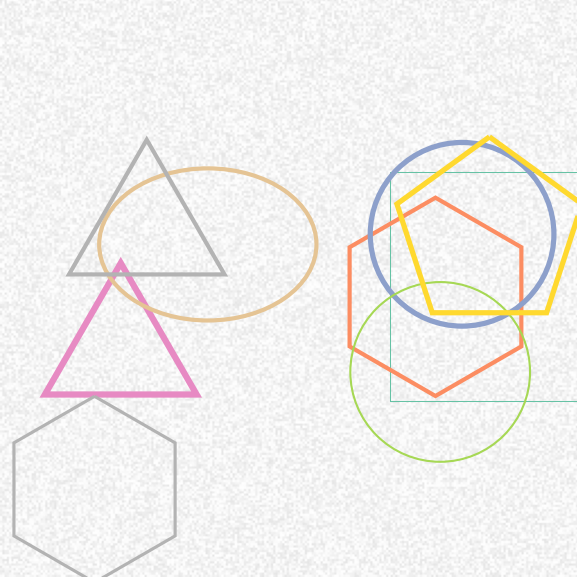[{"shape": "square", "thickness": 0.5, "radius": 0.99, "center": [0.874, 0.503]}, {"shape": "hexagon", "thickness": 2, "radius": 0.86, "center": [0.754, 0.485]}, {"shape": "circle", "thickness": 2.5, "radius": 0.8, "center": [0.8, 0.593]}, {"shape": "triangle", "thickness": 3, "radius": 0.76, "center": [0.209, 0.392]}, {"shape": "circle", "thickness": 1, "radius": 0.78, "center": [0.762, 0.355]}, {"shape": "pentagon", "thickness": 2.5, "radius": 0.84, "center": [0.847, 0.594]}, {"shape": "oval", "thickness": 2, "radius": 0.94, "center": [0.36, 0.576]}, {"shape": "triangle", "thickness": 2, "radius": 0.78, "center": [0.254, 0.602]}, {"shape": "hexagon", "thickness": 1.5, "radius": 0.81, "center": [0.164, 0.152]}]